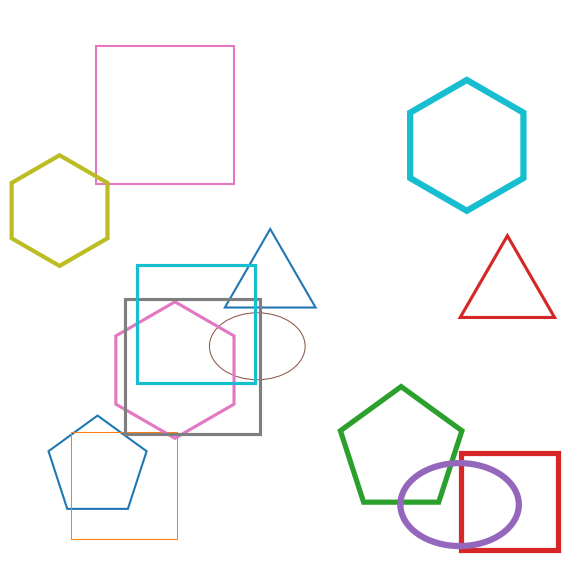[{"shape": "pentagon", "thickness": 1, "radius": 0.45, "center": [0.169, 0.19]}, {"shape": "triangle", "thickness": 1, "radius": 0.45, "center": [0.468, 0.512]}, {"shape": "square", "thickness": 0.5, "radius": 0.46, "center": [0.215, 0.158]}, {"shape": "pentagon", "thickness": 2.5, "radius": 0.55, "center": [0.695, 0.219]}, {"shape": "triangle", "thickness": 1.5, "radius": 0.47, "center": [0.879, 0.497]}, {"shape": "square", "thickness": 2.5, "radius": 0.42, "center": [0.882, 0.13]}, {"shape": "oval", "thickness": 3, "radius": 0.51, "center": [0.796, 0.125]}, {"shape": "oval", "thickness": 0.5, "radius": 0.41, "center": [0.446, 0.4]}, {"shape": "hexagon", "thickness": 1.5, "radius": 0.59, "center": [0.303, 0.358]}, {"shape": "square", "thickness": 1, "radius": 0.6, "center": [0.286, 0.8]}, {"shape": "square", "thickness": 1.5, "radius": 0.58, "center": [0.333, 0.364]}, {"shape": "hexagon", "thickness": 2, "radius": 0.48, "center": [0.103, 0.634]}, {"shape": "square", "thickness": 1.5, "radius": 0.51, "center": [0.339, 0.439]}, {"shape": "hexagon", "thickness": 3, "radius": 0.57, "center": [0.808, 0.747]}]